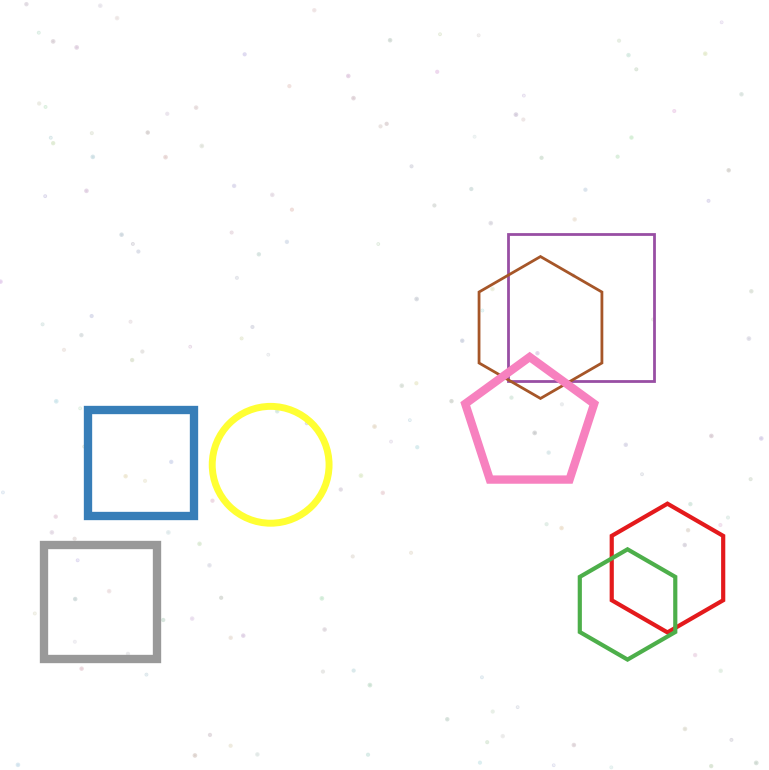[{"shape": "hexagon", "thickness": 1.5, "radius": 0.42, "center": [0.867, 0.262]}, {"shape": "square", "thickness": 3, "radius": 0.34, "center": [0.183, 0.399]}, {"shape": "hexagon", "thickness": 1.5, "radius": 0.36, "center": [0.815, 0.215]}, {"shape": "square", "thickness": 1, "radius": 0.48, "center": [0.754, 0.601]}, {"shape": "circle", "thickness": 2.5, "radius": 0.38, "center": [0.351, 0.396]}, {"shape": "hexagon", "thickness": 1, "radius": 0.46, "center": [0.702, 0.575]}, {"shape": "pentagon", "thickness": 3, "radius": 0.44, "center": [0.688, 0.448]}, {"shape": "square", "thickness": 3, "radius": 0.37, "center": [0.13, 0.218]}]